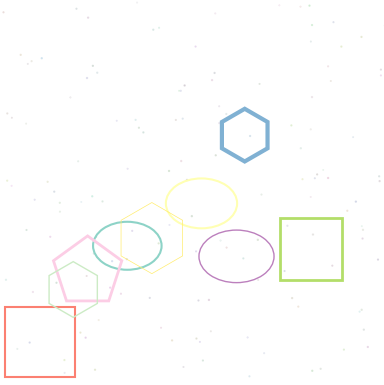[{"shape": "oval", "thickness": 1.5, "radius": 0.45, "center": [0.331, 0.362]}, {"shape": "oval", "thickness": 1.5, "radius": 0.46, "center": [0.523, 0.472]}, {"shape": "square", "thickness": 1.5, "radius": 0.45, "center": [0.104, 0.112]}, {"shape": "hexagon", "thickness": 3, "radius": 0.34, "center": [0.636, 0.649]}, {"shape": "square", "thickness": 2, "radius": 0.4, "center": [0.809, 0.353]}, {"shape": "pentagon", "thickness": 2, "radius": 0.47, "center": [0.228, 0.294]}, {"shape": "oval", "thickness": 1, "radius": 0.49, "center": [0.614, 0.334]}, {"shape": "hexagon", "thickness": 1, "radius": 0.36, "center": [0.19, 0.248]}, {"shape": "hexagon", "thickness": 0.5, "radius": 0.46, "center": [0.394, 0.382]}]